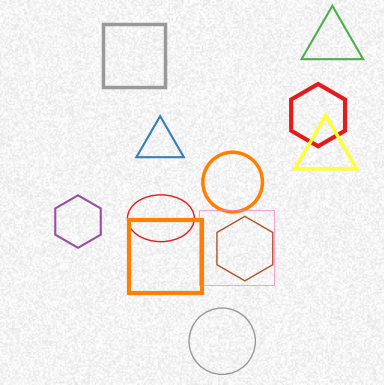[{"shape": "hexagon", "thickness": 3, "radius": 0.4, "center": [0.826, 0.701]}, {"shape": "oval", "thickness": 1, "radius": 0.43, "center": [0.418, 0.433]}, {"shape": "triangle", "thickness": 1.5, "radius": 0.36, "center": [0.416, 0.627]}, {"shape": "triangle", "thickness": 1.5, "radius": 0.46, "center": [0.863, 0.893]}, {"shape": "hexagon", "thickness": 1.5, "radius": 0.34, "center": [0.203, 0.425]}, {"shape": "square", "thickness": 3, "radius": 0.47, "center": [0.43, 0.334]}, {"shape": "circle", "thickness": 2.5, "radius": 0.39, "center": [0.604, 0.527]}, {"shape": "triangle", "thickness": 2.5, "radius": 0.46, "center": [0.846, 0.608]}, {"shape": "hexagon", "thickness": 1, "radius": 0.42, "center": [0.636, 0.354]}, {"shape": "square", "thickness": 0.5, "radius": 0.49, "center": [0.615, 0.356]}, {"shape": "square", "thickness": 2.5, "radius": 0.41, "center": [0.348, 0.856]}, {"shape": "circle", "thickness": 1, "radius": 0.43, "center": [0.577, 0.114]}]